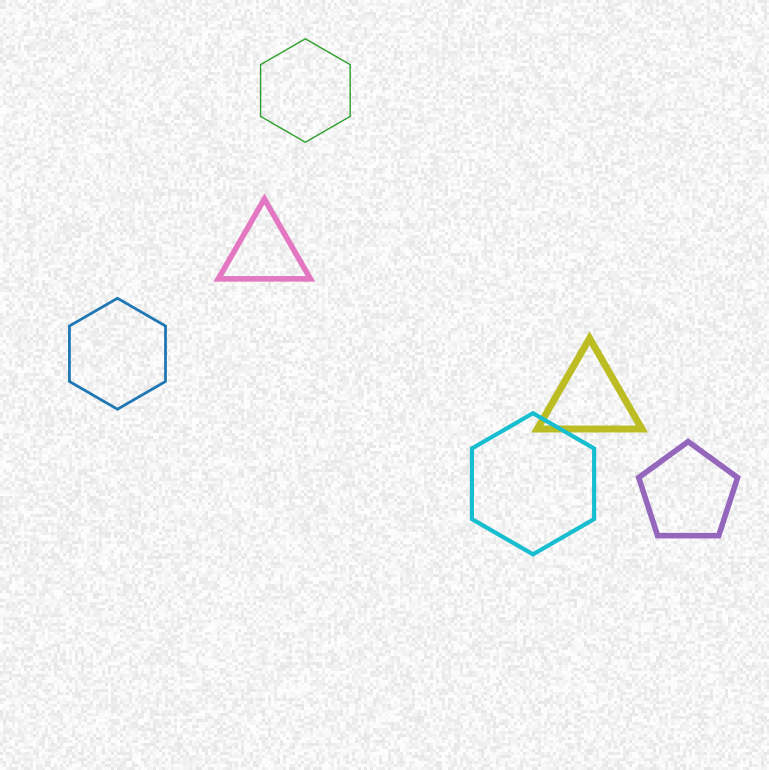[{"shape": "hexagon", "thickness": 1, "radius": 0.36, "center": [0.153, 0.541]}, {"shape": "hexagon", "thickness": 0.5, "radius": 0.34, "center": [0.397, 0.882]}, {"shape": "pentagon", "thickness": 2, "radius": 0.34, "center": [0.894, 0.359]}, {"shape": "triangle", "thickness": 2, "radius": 0.35, "center": [0.343, 0.672]}, {"shape": "triangle", "thickness": 2.5, "radius": 0.39, "center": [0.766, 0.482]}, {"shape": "hexagon", "thickness": 1.5, "radius": 0.46, "center": [0.692, 0.372]}]